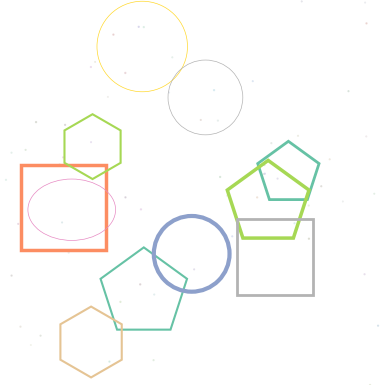[{"shape": "pentagon", "thickness": 1.5, "radius": 0.59, "center": [0.373, 0.239]}, {"shape": "pentagon", "thickness": 2, "radius": 0.42, "center": [0.749, 0.549]}, {"shape": "square", "thickness": 2.5, "radius": 0.55, "center": [0.165, 0.461]}, {"shape": "circle", "thickness": 3, "radius": 0.49, "center": [0.498, 0.341]}, {"shape": "oval", "thickness": 0.5, "radius": 0.57, "center": [0.186, 0.455]}, {"shape": "pentagon", "thickness": 2.5, "radius": 0.56, "center": [0.696, 0.472]}, {"shape": "hexagon", "thickness": 1.5, "radius": 0.42, "center": [0.24, 0.619]}, {"shape": "circle", "thickness": 0.5, "radius": 0.59, "center": [0.369, 0.879]}, {"shape": "hexagon", "thickness": 1.5, "radius": 0.46, "center": [0.237, 0.112]}, {"shape": "circle", "thickness": 0.5, "radius": 0.49, "center": [0.534, 0.747]}, {"shape": "square", "thickness": 2, "radius": 0.49, "center": [0.715, 0.333]}]